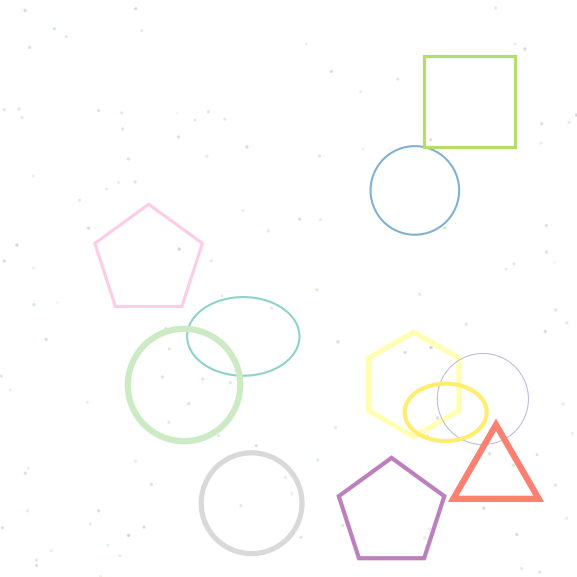[{"shape": "oval", "thickness": 1, "radius": 0.49, "center": [0.421, 0.417]}, {"shape": "hexagon", "thickness": 2.5, "radius": 0.45, "center": [0.716, 0.334]}, {"shape": "circle", "thickness": 0.5, "radius": 0.39, "center": [0.836, 0.308]}, {"shape": "triangle", "thickness": 3, "radius": 0.43, "center": [0.859, 0.178]}, {"shape": "circle", "thickness": 1, "radius": 0.38, "center": [0.718, 0.669]}, {"shape": "square", "thickness": 1.5, "radius": 0.39, "center": [0.813, 0.823]}, {"shape": "pentagon", "thickness": 1.5, "radius": 0.49, "center": [0.257, 0.548]}, {"shape": "circle", "thickness": 2.5, "radius": 0.44, "center": [0.436, 0.128]}, {"shape": "pentagon", "thickness": 2, "radius": 0.48, "center": [0.678, 0.11]}, {"shape": "circle", "thickness": 3, "radius": 0.49, "center": [0.319, 0.332]}, {"shape": "oval", "thickness": 2, "radius": 0.36, "center": [0.772, 0.285]}]